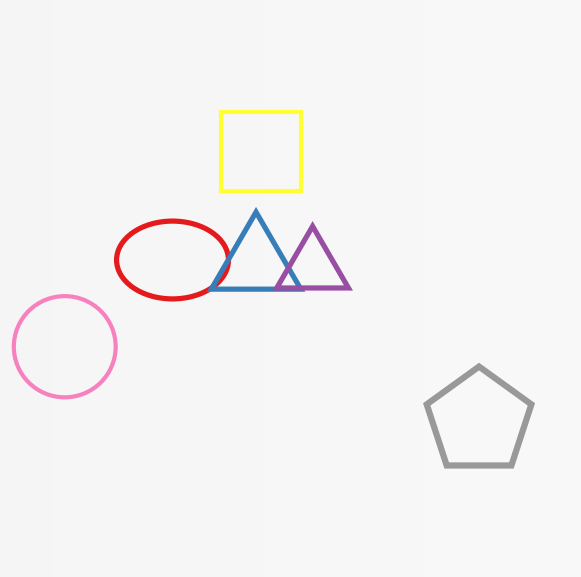[{"shape": "oval", "thickness": 2.5, "radius": 0.48, "center": [0.297, 0.549]}, {"shape": "triangle", "thickness": 2.5, "radius": 0.44, "center": [0.441, 0.543]}, {"shape": "triangle", "thickness": 2.5, "radius": 0.36, "center": [0.538, 0.536]}, {"shape": "square", "thickness": 2, "radius": 0.34, "center": [0.449, 0.737]}, {"shape": "circle", "thickness": 2, "radius": 0.44, "center": [0.111, 0.399]}, {"shape": "pentagon", "thickness": 3, "radius": 0.47, "center": [0.824, 0.27]}]